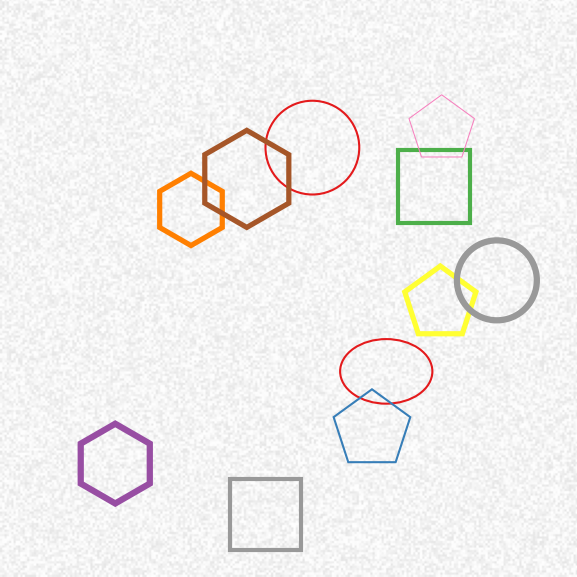[{"shape": "circle", "thickness": 1, "radius": 0.41, "center": [0.541, 0.744]}, {"shape": "oval", "thickness": 1, "radius": 0.4, "center": [0.669, 0.356]}, {"shape": "pentagon", "thickness": 1, "radius": 0.35, "center": [0.644, 0.255]}, {"shape": "square", "thickness": 2, "radius": 0.31, "center": [0.751, 0.676]}, {"shape": "hexagon", "thickness": 3, "radius": 0.35, "center": [0.2, 0.196]}, {"shape": "hexagon", "thickness": 2.5, "radius": 0.31, "center": [0.331, 0.636]}, {"shape": "pentagon", "thickness": 2.5, "radius": 0.32, "center": [0.762, 0.474]}, {"shape": "hexagon", "thickness": 2.5, "radius": 0.42, "center": [0.427, 0.689]}, {"shape": "pentagon", "thickness": 0.5, "radius": 0.3, "center": [0.765, 0.775]}, {"shape": "square", "thickness": 2, "radius": 0.31, "center": [0.459, 0.108]}, {"shape": "circle", "thickness": 3, "radius": 0.35, "center": [0.86, 0.514]}]